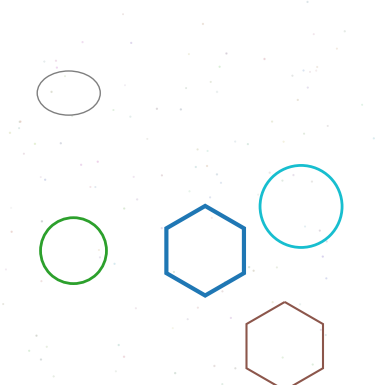[{"shape": "hexagon", "thickness": 3, "radius": 0.58, "center": [0.533, 0.349]}, {"shape": "circle", "thickness": 2, "radius": 0.43, "center": [0.191, 0.349]}, {"shape": "hexagon", "thickness": 1.5, "radius": 0.57, "center": [0.74, 0.101]}, {"shape": "oval", "thickness": 1, "radius": 0.41, "center": [0.179, 0.758]}, {"shape": "circle", "thickness": 2, "radius": 0.53, "center": [0.782, 0.464]}]